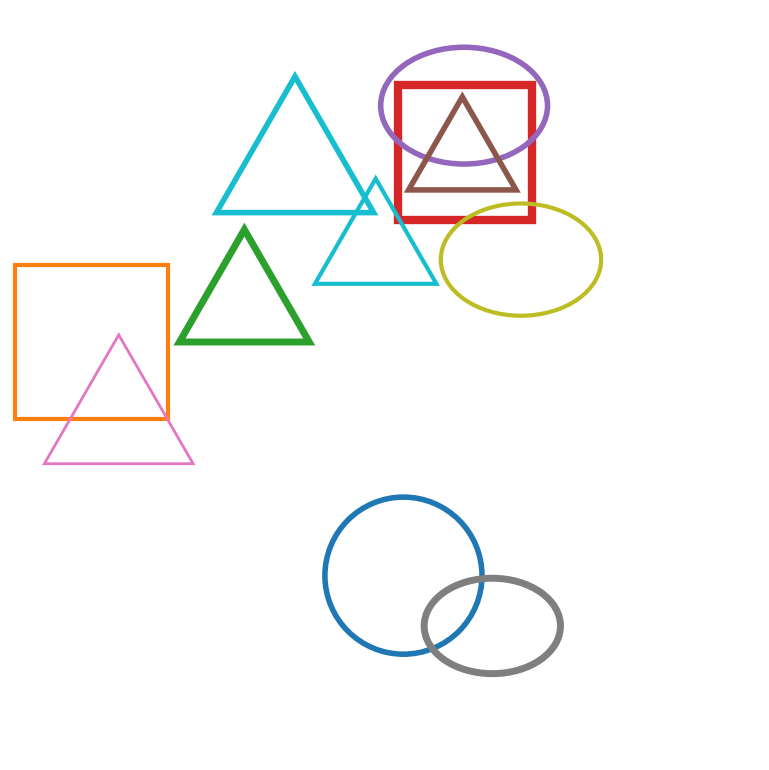[{"shape": "circle", "thickness": 2, "radius": 0.51, "center": [0.524, 0.252]}, {"shape": "square", "thickness": 1.5, "radius": 0.5, "center": [0.119, 0.556]}, {"shape": "triangle", "thickness": 2.5, "radius": 0.49, "center": [0.317, 0.605]}, {"shape": "square", "thickness": 3, "radius": 0.44, "center": [0.604, 0.802]}, {"shape": "oval", "thickness": 2, "radius": 0.54, "center": [0.603, 0.863]}, {"shape": "triangle", "thickness": 2, "radius": 0.4, "center": [0.6, 0.794]}, {"shape": "triangle", "thickness": 1, "radius": 0.56, "center": [0.154, 0.454]}, {"shape": "oval", "thickness": 2.5, "radius": 0.44, "center": [0.639, 0.187]}, {"shape": "oval", "thickness": 1.5, "radius": 0.52, "center": [0.677, 0.663]}, {"shape": "triangle", "thickness": 2, "radius": 0.59, "center": [0.383, 0.783]}, {"shape": "triangle", "thickness": 1.5, "radius": 0.46, "center": [0.488, 0.677]}]